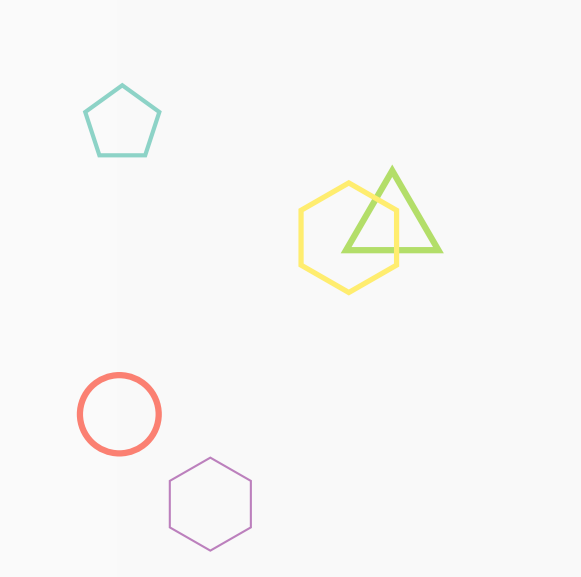[{"shape": "pentagon", "thickness": 2, "radius": 0.34, "center": [0.21, 0.784]}, {"shape": "circle", "thickness": 3, "radius": 0.34, "center": [0.205, 0.282]}, {"shape": "triangle", "thickness": 3, "radius": 0.46, "center": [0.675, 0.612]}, {"shape": "hexagon", "thickness": 1, "radius": 0.4, "center": [0.362, 0.126]}, {"shape": "hexagon", "thickness": 2.5, "radius": 0.47, "center": [0.6, 0.588]}]